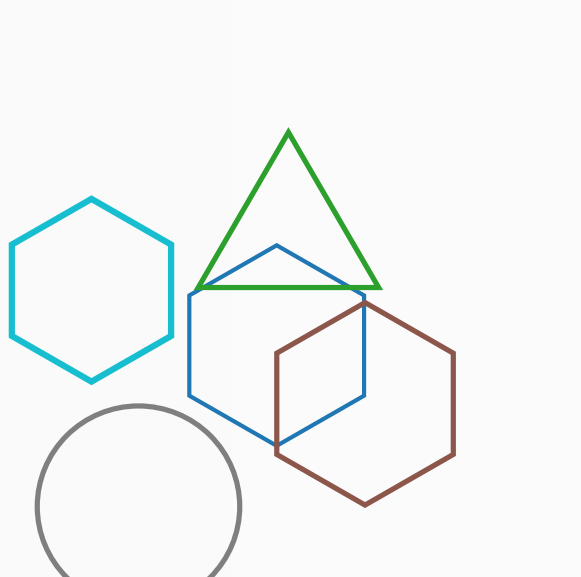[{"shape": "hexagon", "thickness": 2, "radius": 0.87, "center": [0.476, 0.401]}, {"shape": "triangle", "thickness": 2.5, "radius": 0.9, "center": [0.496, 0.591]}, {"shape": "hexagon", "thickness": 2.5, "radius": 0.88, "center": [0.628, 0.3]}, {"shape": "circle", "thickness": 2.5, "radius": 0.87, "center": [0.238, 0.122]}, {"shape": "hexagon", "thickness": 3, "radius": 0.79, "center": [0.157, 0.497]}]